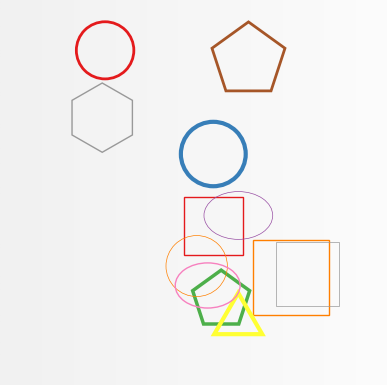[{"shape": "square", "thickness": 1, "radius": 0.38, "center": [0.551, 0.413]}, {"shape": "circle", "thickness": 2, "radius": 0.37, "center": [0.271, 0.869]}, {"shape": "circle", "thickness": 3, "radius": 0.42, "center": [0.55, 0.6]}, {"shape": "pentagon", "thickness": 2.5, "radius": 0.39, "center": [0.571, 0.221]}, {"shape": "oval", "thickness": 0.5, "radius": 0.44, "center": [0.615, 0.44]}, {"shape": "circle", "thickness": 0.5, "radius": 0.4, "center": [0.508, 0.309]}, {"shape": "square", "thickness": 1, "radius": 0.49, "center": [0.75, 0.279]}, {"shape": "triangle", "thickness": 3, "radius": 0.36, "center": [0.615, 0.168]}, {"shape": "pentagon", "thickness": 2, "radius": 0.5, "center": [0.641, 0.844]}, {"shape": "oval", "thickness": 1, "radius": 0.42, "center": [0.536, 0.259]}, {"shape": "square", "thickness": 0.5, "radius": 0.41, "center": [0.794, 0.288]}, {"shape": "hexagon", "thickness": 1, "radius": 0.45, "center": [0.264, 0.694]}]